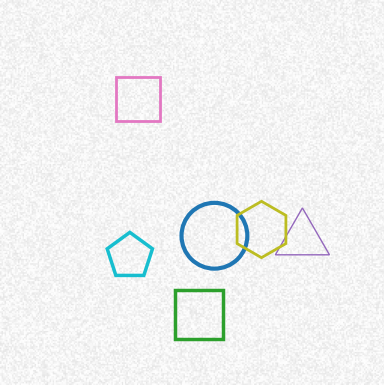[{"shape": "circle", "thickness": 3, "radius": 0.43, "center": [0.557, 0.388]}, {"shape": "square", "thickness": 2.5, "radius": 0.31, "center": [0.517, 0.183]}, {"shape": "triangle", "thickness": 1, "radius": 0.41, "center": [0.786, 0.379]}, {"shape": "square", "thickness": 2, "radius": 0.29, "center": [0.359, 0.743]}, {"shape": "hexagon", "thickness": 2, "radius": 0.37, "center": [0.679, 0.404]}, {"shape": "pentagon", "thickness": 2.5, "radius": 0.31, "center": [0.337, 0.335]}]